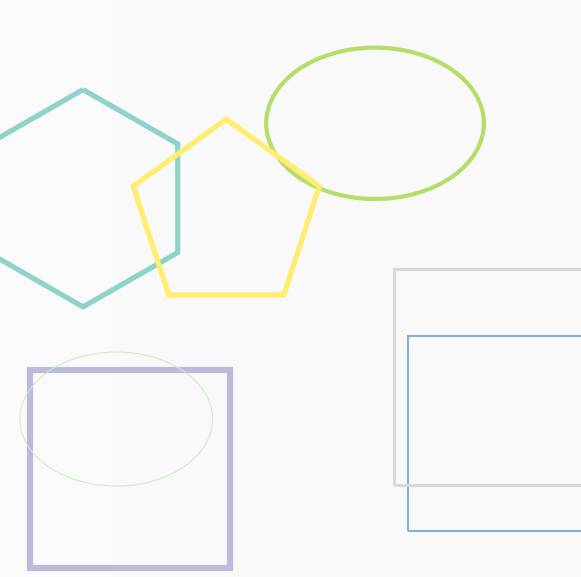[{"shape": "hexagon", "thickness": 2.5, "radius": 0.94, "center": [0.143, 0.656]}, {"shape": "square", "thickness": 3, "radius": 0.86, "center": [0.224, 0.187]}, {"shape": "square", "thickness": 1, "radius": 0.84, "center": [0.871, 0.249]}, {"shape": "oval", "thickness": 2, "radius": 0.94, "center": [0.645, 0.786]}, {"shape": "square", "thickness": 1.5, "radius": 0.94, "center": [0.865, 0.346]}, {"shape": "oval", "thickness": 0.5, "radius": 0.83, "center": [0.2, 0.274]}, {"shape": "pentagon", "thickness": 2.5, "radius": 0.84, "center": [0.389, 0.625]}]